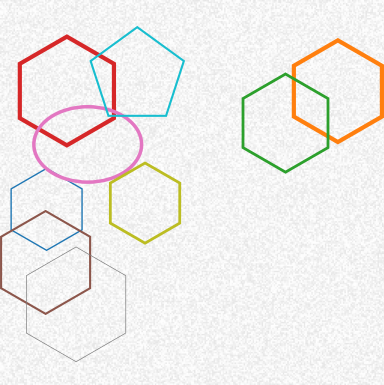[{"shape": "hexagon", "thickness": 1, "radius": 0.53, "center": [0.121, 0.456]}, {"shape": "hexagon", "thickness": 3, "radius": 0.66, "center": [0.878, 0.763]}, {"shape": "hexagon", "thickness": 2, "radius": 0.64, "center": [0.742, 0.68]}, {"shape": "hexagon", "thickness": 3, "radius": 0.71, "center": [0.174, 0.764]}, {"shape": "hexagon", "thickness": 1.5, "radius": 0.67, "center": [0.118, 0.318]}, {"shape": "oval", "thickness": 2.5, "radius": 0.7, "center": [0.228, 0.625]}, {"shape": "hexagon", "thickness": 0.5, "radius": 0.75, "center": [0.198, 0.21]}, {"shape": "hexagon", "thickness": 2, "radius": 0.52, "center": [0.377, 0.473]}, {"shape": "pentagon", "thickness": 1.5, "radius": 0.64, "center": [0.356, 0.802]}]